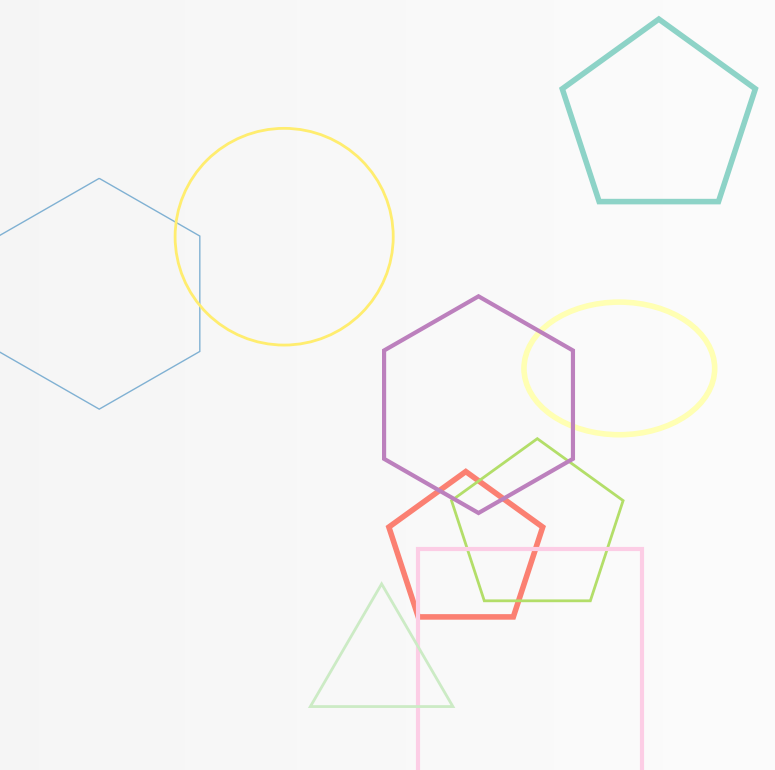[{"shape": "pentagon", "thickness": 2, "radius": 0.65, "center": [0.85, 0.844]}, {"shape": "oval", "thickness": 2, "radius": 0.62, "center": [0.799, 0.522]}, {"shape": "pentagon", "thickness": 2, "radius": 0.52, "center": [0.601, 0.283]}, {"shape": "hexagon", "thickness": 0.5, "radius": 0.75, "center": [0.128, 0.619]}, {"shape": "pentagon", "thickness": 1, "radius": 0.58, "center": [0.693, 0.314]}, {"shape": "square", "thickness": 1.5, "radius": 0.72, "center": [0.684, 0.142]}, {"shape": "hexagon", "thickness": 1.5, "radius": 0.7, "center": [0.617, 0.474]}, {"shape": "triangle", "thickness": 1, "radius": 0.53, "center": [0.492, 0.135]}, {"shape": "circle", "thickness": 1, "radius": 0.7, "center": [0.367, 0.693]}]